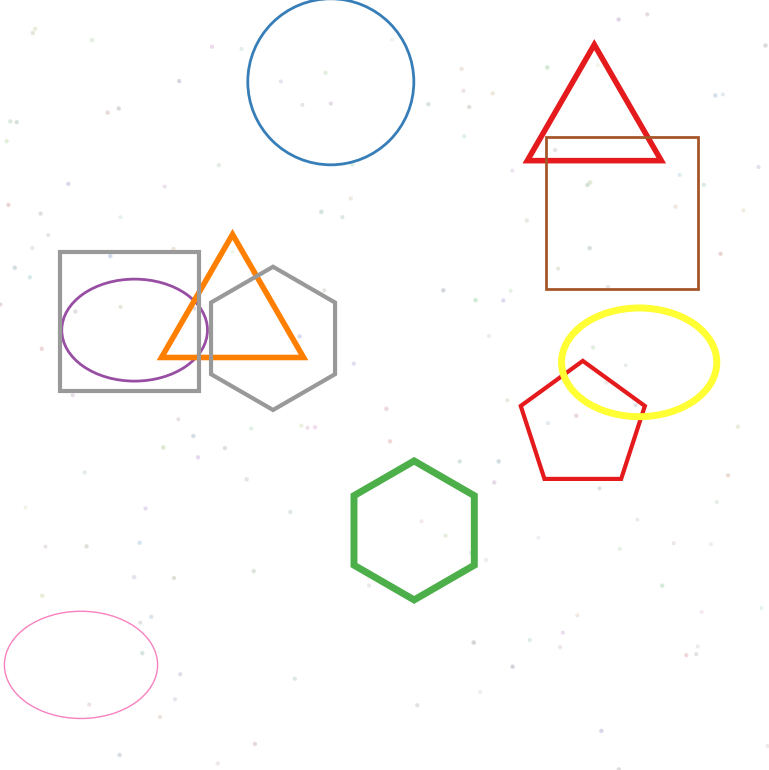[{"shape": "triangle", "thickness": 2, "radius": 0.5, "center": [0.772, 0.842]}, {"shape": "pentagon", "thickness": 1.5, "radius": 0.42, "center": [0.757, 0.447]}, {"shape": "circle", "thickness": 1, "radius": 0.54, "center": [0.43, 0.894]}, {"shape": "hexagon", "thickness": 2.5, "radius": 0.45, "center": [0.538, 0.311]}, {"shape": "oval", "thickness": 1, "radius": 0.47, "center": [0.175, 0.571]}, {"shape": "triangle", "thickness": 2, "radius": 0.53, "center": [0.302, 0.589]}, {"shape": "oval", "thickness": 2.5, "radius": 0.5, "center": [0.83, 0.529]}, {"shape": "square", "thickness": 1, "radius": 0.49, "center": [0.807, 0.724]}, {"shape": "oval", "thickness": 0.5, "radius": 0.5, "center": [0.105, 0.137]}, {"shape": "hexagon", "thickness": 1.5, "radius": 0.47, "center": [0.355, 0.561]}, {"shape": "square", "thickness": 1.5, "radius": 0.45, "center": [0.168, 0.582]}]